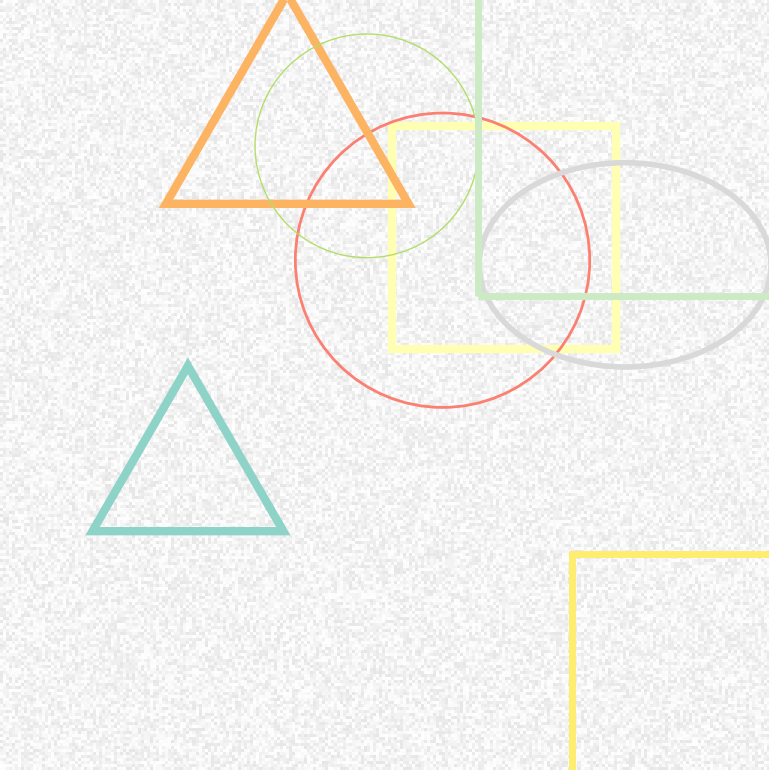[{"shape": "triangle", "thickness": 3, "radius": 0.72, "center": [0.244, 0.382]}, {"shape": "square", "thickness": 3, "radius": 0.73, "center": [0.654, 0.692]}, {"shape": "circle", "thickness": 1, "radius": 0.96, "center": [0.575, 0.662]}, {"shape": "triangle", "thickness": 3, "radius": 0.91, "center": [0.373, 0.826]}, {"shape": "circle", "thickness": 0.5, "radius": 0.73, "center": [0.476, 0.811]}, {"shape": "oval", "thickness": 2, "radius": 0.95, "center": [0.812, 0.656]}, {"shape": "square", "thickness": 2.5, "radius": 1.0, "center": [0.82, 0.815]}, {"shape": "square", "thickness": 2.5, "radius": 0.74, "center": [0.89, 0.134]}]